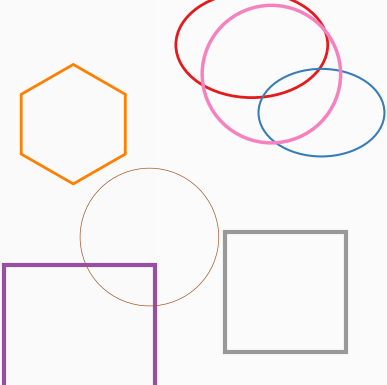[{"shape": "oval", "thickness": 2, "radius": 0.98, "center": [0.65, 0.884]}, {"shape": "oval", "thickness": 1.5, "radius": 0.81, "center": [0.83, 0.707]}, {"shape": "square", "thickness": 3, "radius": 0.98, "center": [0.205, 0.115]}, {"shape": "hexagon", "thickness": 2, "radius": 0.78, "center": [0.189, 0.677]}, {"shape": "circle", "thickness": 0.5, "radius": 0.89, "center": [0.386, 0.384]}, {"shape": "circle", "thickness": 2.5, "radius": 0.89, "center": [0.7, 0.807]}, {"shape": "square", "thickness": 3, "radius": 0.78, "center": [0.736, 0.242]}]